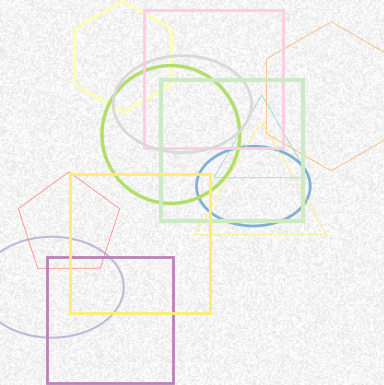[{"shape": "triangle", "thickness": 0.5, "radius": 0.72, "center": [0.68, 0.61]}, {"shape": "hexagon", "thickness": 2, "radius": 0.72, "center": [0.32, 0.853]}, {"shape": "oval", "thickness": 1.5, "radius": 0.94, "center": [0.134, 0.254]}, {"shape": "pentagon", "thickness": 0.5, "radius": 0.69, "center": [0.179, 0.415]}, {"shape": "oval", "thickness": 2, "radius": 0.74, "center": [0.658, 0.516]}, {"shape": "hexagon", "thickness": 0.5, "radius": 0.97, "center": [0.86, 0.75]}, {"shape": "circle", "thickness": 2.5, "radius": 0.9, "center": [0.444, 0.651]}, {"shape": "square", "thickness": 2, "radius": 0.9, "center": [0.554, 0.795]}, {"shape": "oval", "thickness": 2, "radius": 0.9, "center": [0.474, 0.73]}, {"shape": "square", "thickness": 2, "radius": 0.82, "center": [0.285, 0.17]}, {"shape": "square", "thickness": 3, "radius": 0.92, "center": [0.602, 0.61]}, {"shape": "triangle", "thickness": 0.5, "radius": 0.98, "center": [0.678, 0.489]}, {"shape": "square", "thickness": 2, "radius": 0.9, "center": [0.363, 0.367]}]